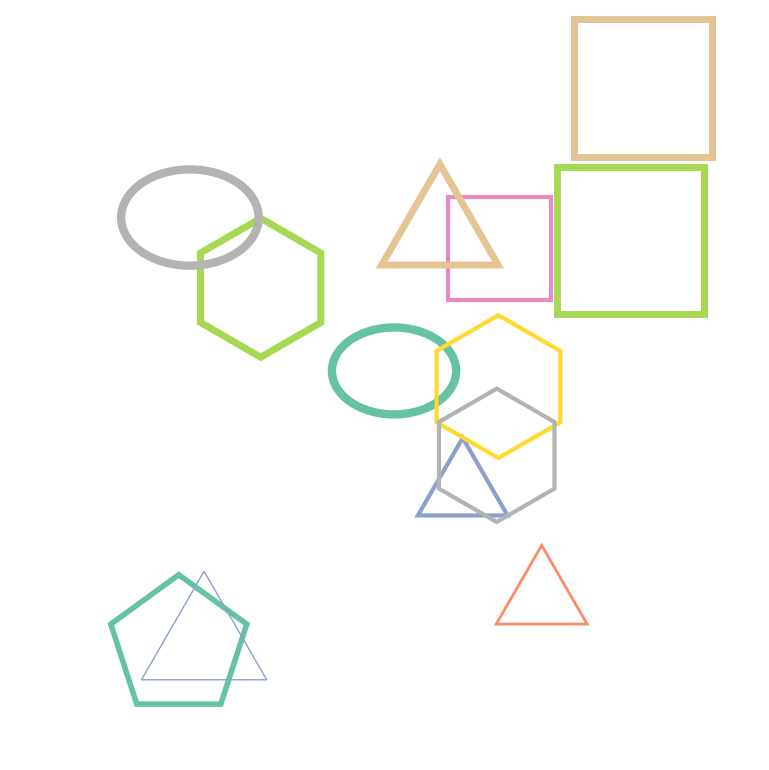[{"shape": "oval", "thickness": 3, "radius": 0.4, "center": [0.512, 0.518]}, {"shape": "pentagon", "thickness": 2, "radius": 0.46, "center": [0.232, 0.161]}, {"shape": "triangle", "thickness": 1, "radius": 0.34, "center": [0.703, 0.224]}, {"shape": "triangle", "thickness": 0.5, "radius": 0.47, "center": [0.265, 0.164]}, {"shape": "triangle", "thickness": 1.5, "radius": 0.34, "center": [0.601, 0.364]}, {"shape": "square", "thickness": 1.5, "radius": 0.34, "center": [0.648, 0.677]}, {"shape": "square", "thickness": 2.5, "radius": 0.48, "center": [0.819, 0.688]}, {"shape": "hexagon", "thickness": 2.5, "radius": 0.45, "center": [0.339, 0.626]}, {"shape": "hexagon", "thickness": 1.5, "radius": 0.46, "center": [0.647, 0.498]}, {"shape": "triangle", "thickness": 2.5, "radius": 0.44, "center": [0.571, 0.699]}, {"shape": "square", "thickness": 2.5, "radius": 0.45, "center": [0.835, 0.885]}, {"shape": "oval", "thickness": 3, "radius": 0.45, "center": [0.247, 0.717]}, {"shape": "hexagon", "thickness": 1.5, "radius": 0.43, "center": [0.645, 0.409]}]